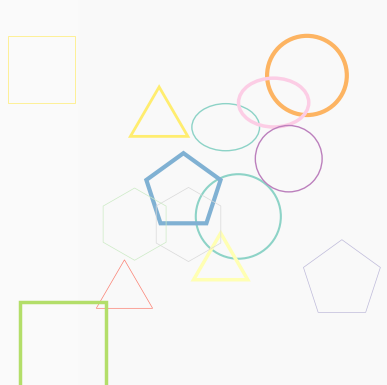[{"shape": "circle", "thickness": 1.5, "radius": 0.55, "center": [0.615, 0.438]}, {"shape": "oval", "thickness": 1, "radius": 0.44, "center": [0.583, 0.67]}, {"shape": "triangle", "thickness": 2.5, "radius": 0.4, "center": [0.569, 0.314]}, {"shape": "pentagon", "thickness": 0.5, "radius": 0.52, "center": [0.882, 0.273]}, {"shape": "triangle", "thickness": 0.5, "radius": 0.42, "center": [0.321, 0.241]}, {"shape": "pentagon", "thickness": 3, "radius": 0.5, "center": [0.473, 0.501]}, {"shape": "circle", "thickness": 3, "radius": 0.51, "center": [0.792, 0.804]}, {"shape": "square", "thickness": 2.5, "radius": 0.55, "center": [0.161, 0.105]}, {"shape": "oval", "thickness": 2.5, "radius": 0.45, "center": [0.706, 0.734]}, {"shape": "hexagon", "thickness": 0.5, "radius": 0.48, "center": [0.486, 0.417]}, {"shape": "circle", "thickness": 1, "radius": 0.43, "center": [0.745, 0.588]}, {"shape": "hexagon", "thickness": 0.5, "radius": 0.47, "center": [0.347, 0.418]}, {"shape": "triangle", "thickness": 2, "radius": 0.43, "center": [0.411, 0.689]}, {"shape": "square", "thickness": 0.5, "radius": 0.43, "center": [0.108, 0.819]}]